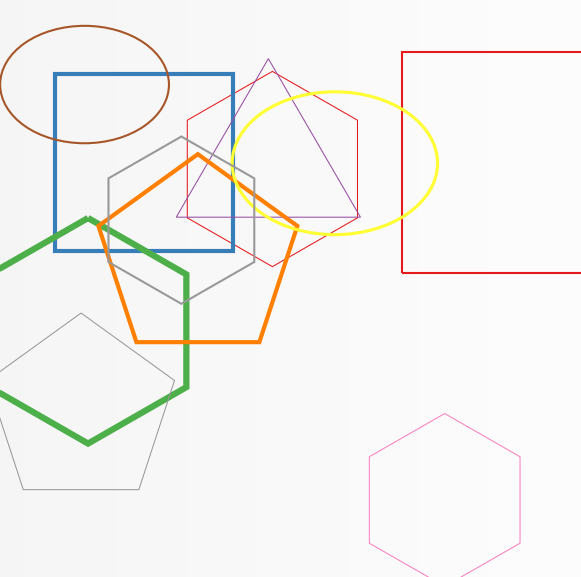[{"shape": "square", "thickness": 1, "radius": 0.96, "center": [0.883, 0.718]}, {"shape": "hexagon", "thickness": 0.5, "radius": 0.85, "center": [0.469, 0.706]}, {"shape": "square", "thickness": 2, "radius": 0.76, "center": [0.248, 0.718]}, {"shape": "hexagon", "thickness": 3, "radius": 0.98, "center": [0.151, 0.426]}, {"shape": "triangle", "thickness": 0.5, "radius": 0.91, "center": [0.462, 0.715]}, {"shape": "pentagon", "thickness": 2, "radius": 0.9, "center": [0.34, 0.552]}, {"shape": "oval", "thickness": 1.5, "radius": 0.88, "center": [0.576, 0.716]}, {"shape": "oval", "thickness": 1, "radius": 0.73, "center": [0.145, 0.853]}, {"shape": "hexagon", "thickness": 0.5, "radius": 0.75, "center": [0.765, 0.133]}, {"shape": "hexagon", "thickness": 1, "radius": 0.72, "center": [0.312, 0.618]}, {"shape": "pentagon", "thickness": 0.5, "radius": 0.85, "center": [0.139, 0.288]}]